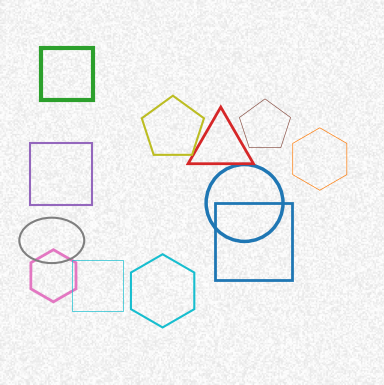[{"shape": "circle", "thickness": 2.5, "radius": 0.5, "center": [0.635, 0.473]}, {"shape": "square", "thickness": 2, "radius": 0.49, "center": [0.658, 0.373]}, {"shape": "hexagon", "thickness": 0.5, "radius": 0.41, "center": [0.831, 0.587]}, {"shape": "square", "thickness": 3, "radius": 0.34, "center": [0.174, 0.808]}, {"shape": "triangle", "thickness": 2, "radius": 0.49, "center": [0.573, 0.624]}, {"shape": "square", "thickness": 1.5, "radius": 0.4, "center": [0.157, 0.549]}, {"shape": "pentagon", "thickness": 0.5, "radius": 0.35, "center": [0.688, 0.673]}, {"shape": "hexagon", "thickness": 2, "radius": 0.34, "center": [0.139, 0.284]}, {"shape": "oval", "thickness": 1.5, "radius": 0.42, "center": [0.135, 0.376]}, {"shape": "pentagon", "thickness": 1.5, "radius": 0.42, "center": [0.449, 0.667]}, {"shape": "square", "thickness": 0.5, "radius": 0.33, "center": [0.253, 0.259]}, {"shape": "hexagon", "thickness": 1.5, "radius": 0.48, "center": [0.422, 0.245]}]